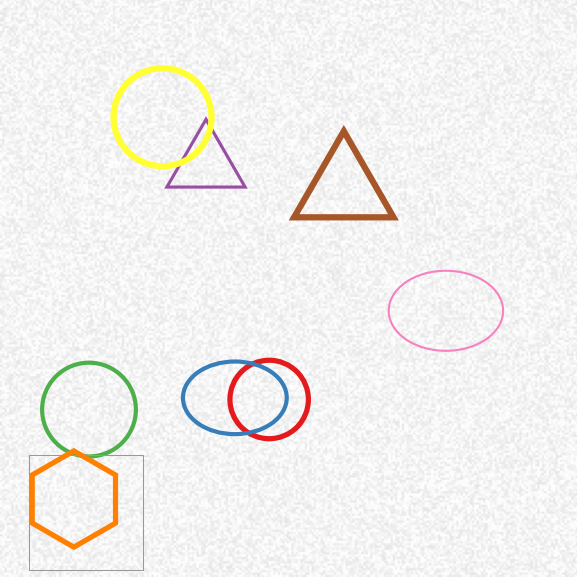[{"shape": "circle", "thickness": 2.5, "radius": 0.34, "center": [0.466, 0.307]}, {"shape": "oval", "thickness": 2, "radius": 0.45, "center": [0.407, 0.31]}, {"shape": "circle", "thickness": 2, "radius": 0.41, "center": [0.154, 0.29]}, {"shape": "triangle", "thickness": 1.5, "radius": 0.39, "center": [0.357, 0.714]}, {"shape": "hexagon", "thickness": 2.5, "radius": 0.42, "center": [0.128, 0.135]}, {"shape": "circle", "thickness": 3, "radius": 0.42, "center": [0.282, 0.796]}, {"shape": "triangle", "thickness": 3, "radius": 0.5, "center": [0.595, 0.673]}, {"shape": "oval", "thickness": 1, "radius": 0.5, "center": [0.772, 0.461]}, {"shape": "square", "thickness": 0.5, "radius": 0.5, "center": [0.149, 0.111]}]